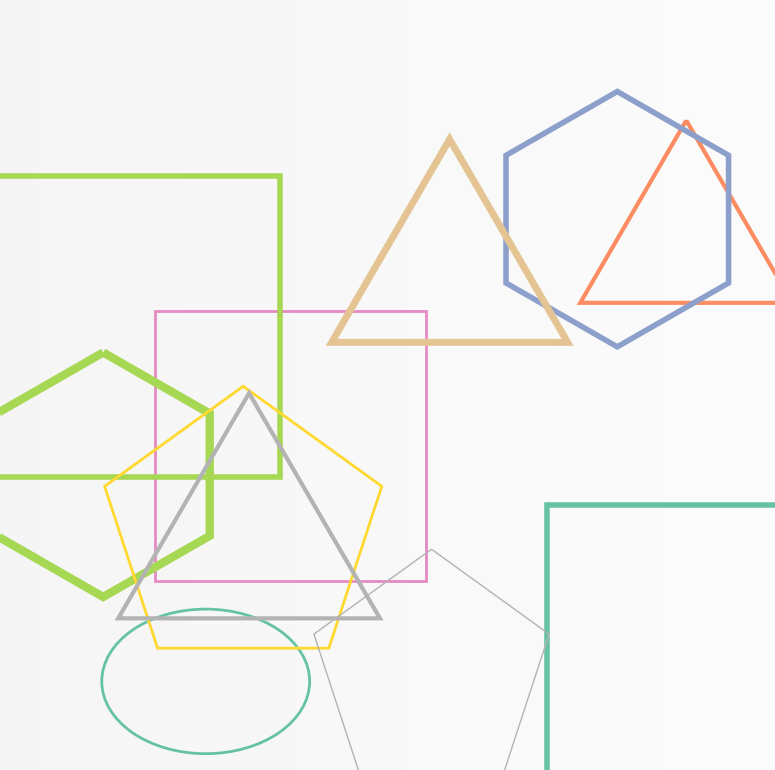[{"shape": "square", "thickness": 2, "radius": 0.89, "center": [0.884, 0.165]}, {"shape": "oval", "thickness": 1, "radius": 0.67, "center": [0.265, 0.115]}, {"shape": "triangle", "thickness": 1.5, "radius": 0.79, "center": [0.886, 0.686]}, {"shape": "hexagon", "thickness": 2, "radius": 0.83, "center": [0.796, 0.715]}, {"shape": "square", "thickness": 1, "radius": 0.88, "center": [0.375, 0.42]}, {"shape": "hexagon", "thickness": 3, "radius": 0.79, "center": [0.133, 0.384]}, {"shape": "square", "thickness": 2, "radius": 0.97, "center": [0.166, 0.576]}, {"shape": "pentagon", "thickness": 1, "radius": 0.94, "center": [0.314, 0.31]}, {"shape": "triangle", "thickness": 2.5, "radius": 0.88, "center": [0.58, 0.643]}, {"shape": "triangle", "thickness": 1.5, "radius": 0.97, "center": [0.321, 0.294]}, {"shape": "pentagon", "thickness": 0.5, "radius": 0.8, "center": [0.557, 0.127]}]